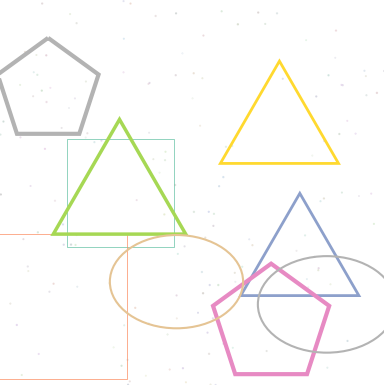[{"shape": "square", "thickness": 0.5, "radius": 0.7, "center": [0.313, 0.499]}, {"shape": "square", "thickness": 0.5, "radius": 0.94, "center": [0.141, 0.205]}, {"shape": "triangle", "thickness": 2, "radius": 0.89, "center": [0.779, 0.321]}, {"shape": "pentagon", "thickness": 3, "radius": 0.79, "center": [0.704, 0.157]}, {"shape": "triangle", "thickness": 2.5, "radius": 0.99, "center": [0.31, 0.491]}, {"shape": "triangle", "thickness": 2, "radius": 0.89, "center": [0.726, 0.664]}, {"shape": "oval", "thickness": 1.5, "radius": 0.87, "center": [0.458, 0.268]}, {"shape": "pentagon", "thickness": 3, "radius": 0.69, "center": [0.125, 0.764]}, {"shape": "oval", "thickness": 1.5, "radius": 0.9, "center": [0.849, 0.209]}]